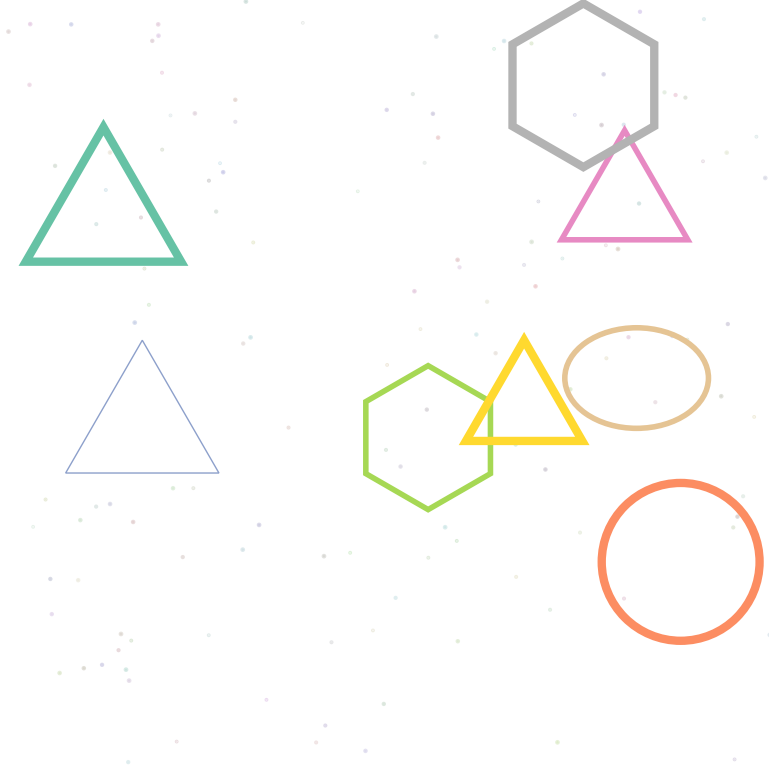[{"shape": "triangle", "thickness": 3, "radius": 0.58, "center": [0.134, 0.718]}, {"shape": "circle", "thickness": 3, "radius": 0.51, "center": [0.884, 0.27]}, {"shape": "triangle", "thickness": 0.5, "radius": 0.57, "center": [0.185, 0.443]}, {"shape": "triangle", "thickness": 2, "radius": 0.47, "center": [0.811, 0.736]}, {"shape": "hexagon", "thickness": 2, "radius": 0.47, "center": [0.556, 0.432]}, {"shape": "triangle", "thickness": 3, "radius": 0.44, "center": [0.681, 0.471]}, {"shape": "oval", "thickness": 2, "radius": 0.47, "center": [0.827, 0.509]}, {"shape": "hexagon", "thickness": 3, "radius": 0.53, "center": [0.758, 0.889]}]